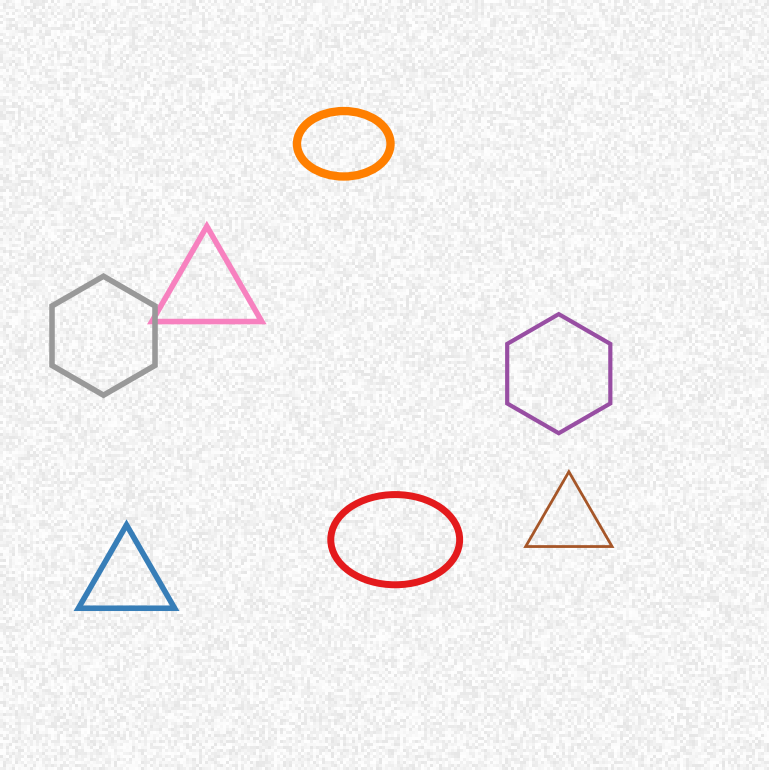[{"shape": "oval", "thickness": 2.5, "radius": 0.42, "center": [0.513, 0.299]}, {"shape": "triangle", "thickness": 2, "radius": 0.36, "center": [0.164, 0.246]}, {"shape": "hexagon", "thickness": 1.5, "radius": 0.39, "center": [0.726, 0.515]}, {"shape": "oval", "thickness": 3, "radius": 0.3, "center": [0.446, 0.813]}, {"shape": "triangle", "thickness": 1, "radius": 0.32, "center": [0.739, 0.323]}, {"shape": "triangle", "thickness": 2, "radius": 0.41, "center": [0.269, 0.624]}, {"shape": "hexagon", "thickness": 2, "radius": 0.39, "center": [0.134, 0.564]}]